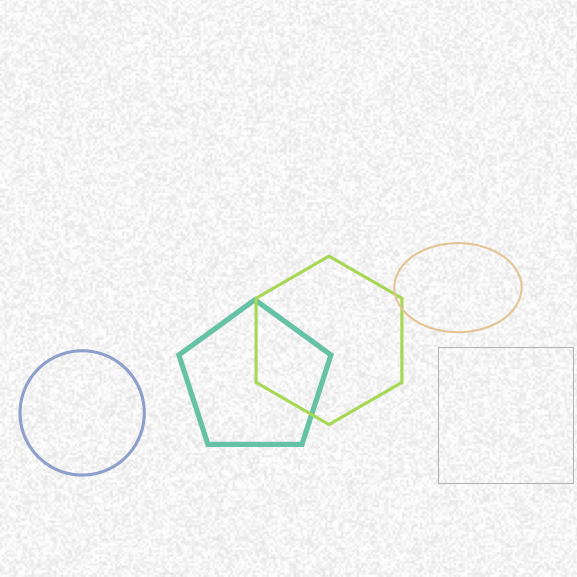[{"shape": "pentagon", "thickness": 2.5, "radius": 0.69, "center": [0.441, 0.342]}, {"shape": "circle", "thickness": 1.5, "radius": 0.54, "center": [0.142, 0.284]}, {"shape": "hexagon", "thickness": 1.5, "radius": 0.73, "center": [0.57, 0.41]}, {"shape": "oval", "thickness": 1, "radius": 0.55, "center": [0.793, 0.501]}, {"shape": "square", "thickness": 0.5, "radius": 0.59, "center": [0.875, 0.28]}]